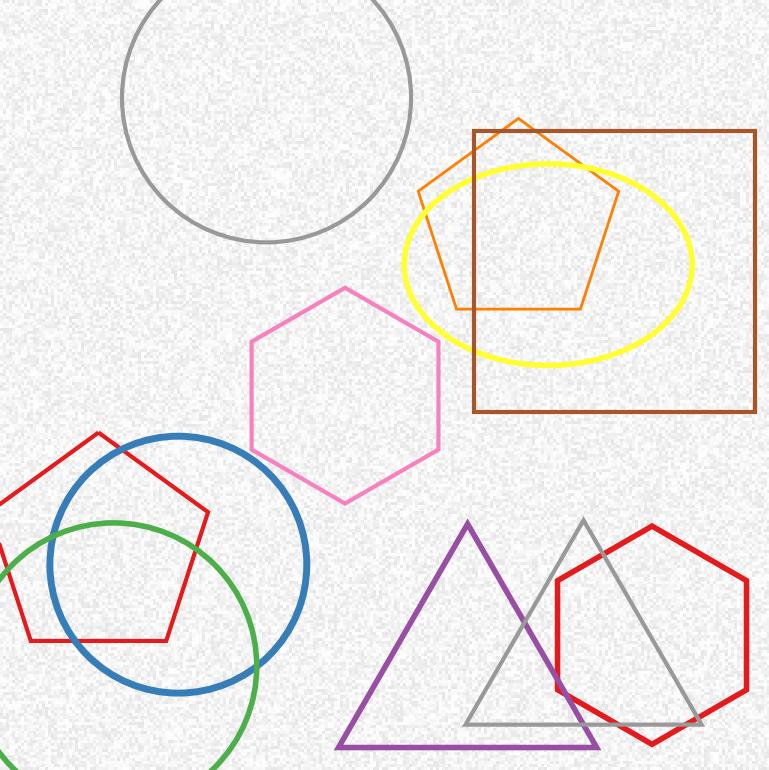[{"shape": "pentagon", "thickness": 1.5, "radius": 0.75, "center": [0.128, 0.289]}, {"shape": "hexagon", "thickness": 2, "radius": 0.71, "center": [0.847, 0.175]}, {"shape": "circle", "thickness": 2.5, "radius": 0.83, "center": [0.232, 0.267]}, {"shape": "circle", "thickness": 2, "radius": 0.93, "center": [0.147, 0.135]}, {"shape": "triangle", "thickness": 2, "radius": 0.97, "center": [0.607, 0.126]}, {"shape": "pentagon", "thickness": 1, "radius": 0.68, "center": [0.673, 0.709]}, {"shape": "oval", "thickness": 2, "radius": 0.94, "center": [0.712, 0.656]}, {"shape": "square", "thickness": 1.5, "radius": 0.91, "center": [0.798, 0.647]}, {"shape": "hexagon", "thickness": 1.5, "radius": 0.7, "center": [0.448, 0.486]}, {"shape": "circle", "thickness": 1.5, "radius": 0.94, "center": [0.346, 0.873]}, {"shape": "triangle", "thickness": 1.5, "radius": 0.88, "center": [0.758, 0.147]}]